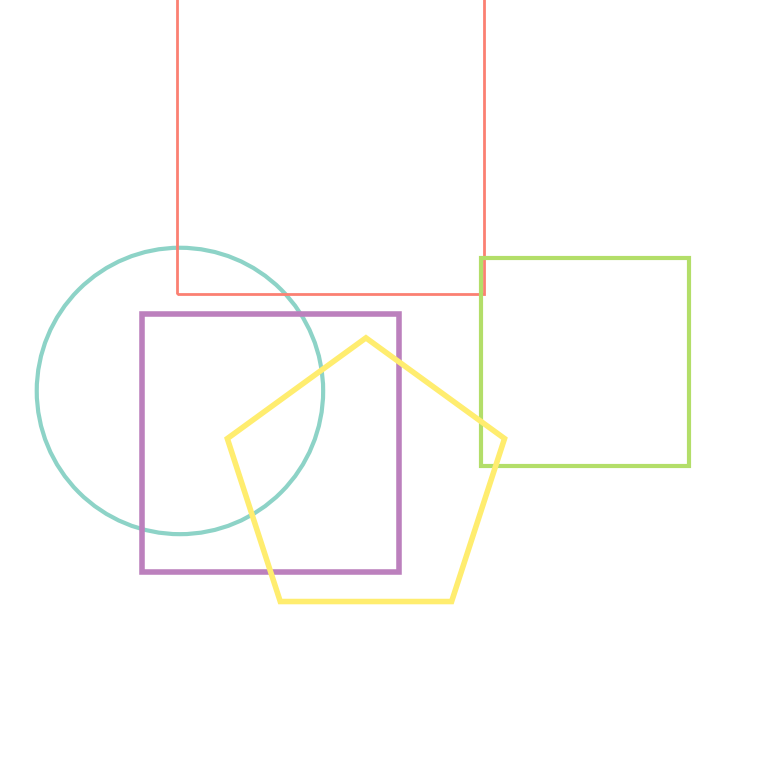[{"shape": "circle", "thickness": 1.5, "radius": 0.93, "center": [0.234, 0.492]}, {"shape": "square", "thickness": 1, "radius": 1.0, "center": [0.429, 0.818]}, {"shape": "square", "thickness": 1.5, "radius": 0.68, "center": [0.759, 0.53]}, {"shape": "square", "thickness": 2, "radius": 0.84, "center": [0.351, 0.425]}, {"shape": "pentagon", "thickness": 2, "radius": 0.95, "center": [0.475, 0.372]}]